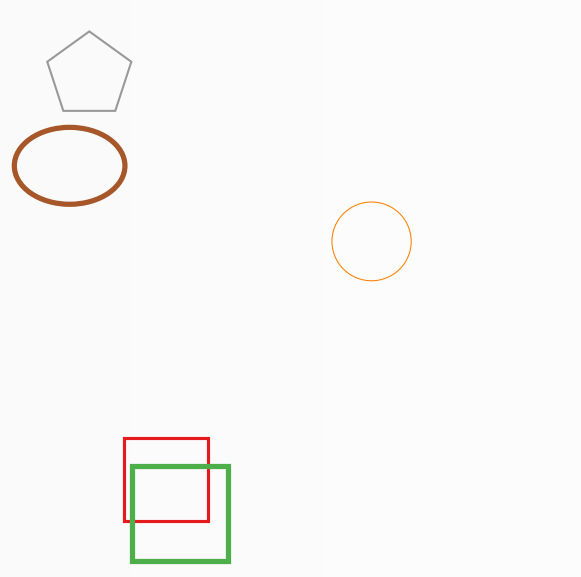[{"shape": "square", "thickness": 1.5, "radius": 0.36, "center": [0.286, 0.169]}, {"shape": "square", "thickness": 2.5, "radius": 0.41, "center": [0.309, 0.109]}, {"shape": "circle", "thickness": 0.5, "radius": 0.34, "center": [0.639, 0.581]}, {"shape": "oval", "thickness": 2.5, "radius": 0.48, "center": [0.12, 0.712]}, {"shape": "pentagon", "thickness": 1, "radius": 0.38, "center": [0.154, 0.869]}]